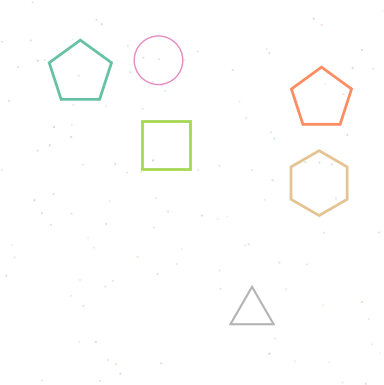[{"shape": "pentagon", "thickness": 2, "radius": 0.43, "center": [0.209, 0.811]}, {"shape": "pentagon", "thickness": 2, "radius": 0.41, "center": [0.835, 0.743]}, {"shape": "circle", "thickness": 1, "radius": 0.32, "center": [0.412, 0.843]}, {"shape": "square", "thickness": 2, "radius": 0.31, "center": [0.431, 0.624]}, {"shape": "hexagon", "thickness": 2, "radius": 0.42, "center": [0.829, 0.524]}, {"shape": "triangle", "thickness": 1.5, "radius": 0.32, "center": [0.655, 0.19]}]